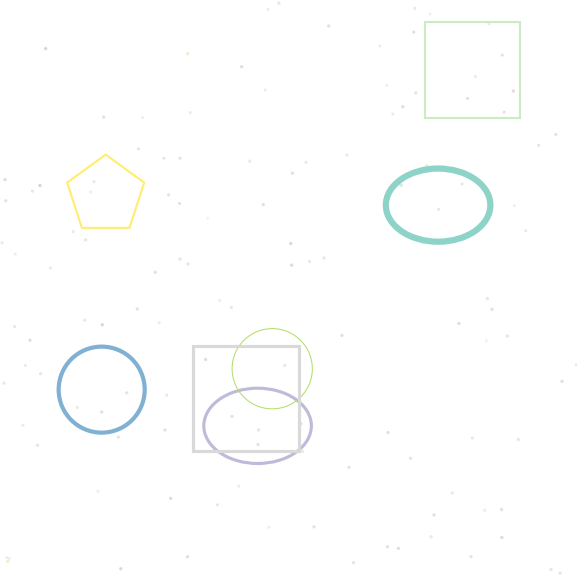[{"shape": "oval", "thickness": 3, "radius": 0.45, "center": [0.759, 0.644]}, {"shape": "oval", "thickness": 1.5, "radius": 0.47, "center": [0.446, 0.262]}, {"shape": "circle", "thickness": 2, "radius": 0.37, "center": [0.176, 0.324]}, {"shape": "circle", "thickness": 0.5, "radius": 0.35, "center": [0.471, 0.361]}, {"shape": "square", "thickness": 1.5, "radius": 0.46, "center": [0.426, 0.309]}, {"shape": "square", "thickness": 1, "radius": 0.41, "center": [0.819, 0.878]}, {"shape": "pentagon", "thickness": 1, "radius": 0.35, "center": [0.183, 0.661]}]